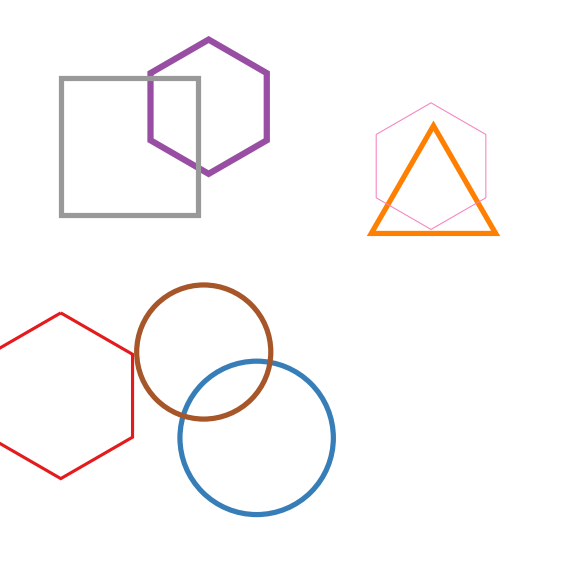[{"shape": "hexagon", "thickness": 1.5, "radius": 0.72, "center": [0.105, 0.314]}, {"shape": "circle", "thickness": 2.5, "radius": 0.66, "center": [0.444, 0.241]}, {"shape": "hexagon", "thickness": 3, "radius": 0.58, "center": [0.361, 0.814]}, {"shape": "triangle", "thickness": 2.5, "radius": 0.62, "center": [0.751, 0.657]}, {"shape": "circle", "thickness": 2.5, "radius": 0.58, "center": [0.353, 0.39]}, {"shape": "hexagon", "thickness": 0.5, "radius": 0.55, "center": [0.746, 0.711]}, {"shape": "square", "thickness": 2.5, "radius": 0.59, "center": [0.224, 0.745]}]